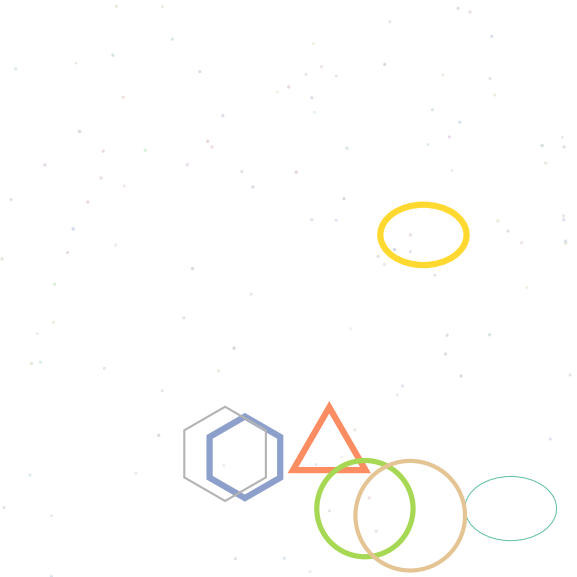[{"shape": "oval", "thickness": 0.5, "radius": 0.4, "center": [0.884, 0.119]}, {"shape": "triangle", "thickness": 3, "radius": 0.36, "center": [0.57, 0.221]}, {"shape": "hexagon", "thickness": 3, "radius": 0.35, "center": [0.424, 0.207]}, {"shape": "circle", "thickness": 2.5, "radius": 0.42, "center": [0.632, 0.118]}, {"shape": "oval", "thickness": 3, "radius": 0.37, "center": [0.733, 0.592]}, {"shape": "circle", "thickness": 2, "radius": 0.47, "center": [0.71, 0.106]}, {"shape": "hexagon", "thickness": 1, "radius": 0.41, "center": [0.39, 0.213]}]